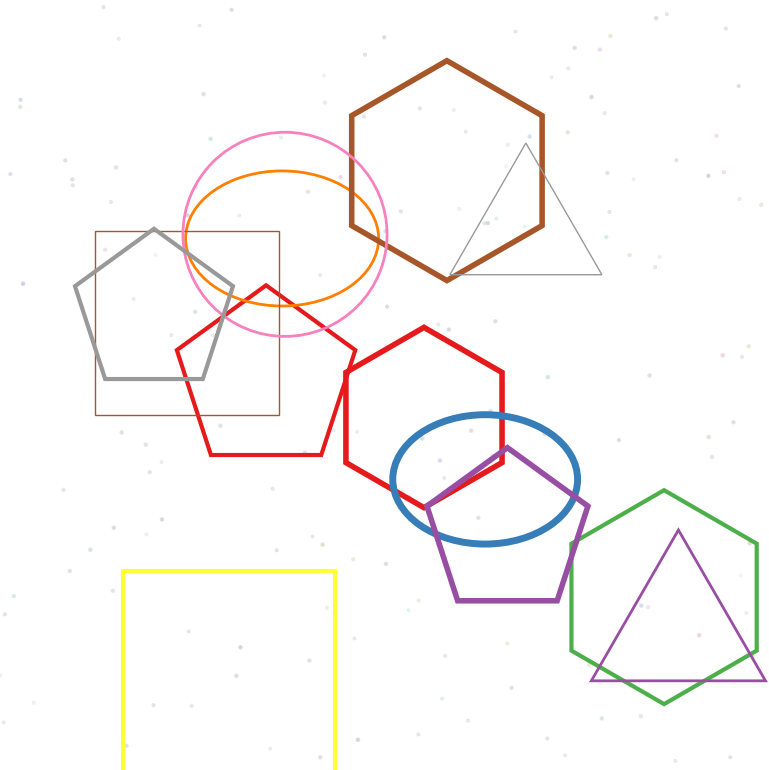[{"shape": "pentagon", "thickness": 1.5, "radius": 0.61, "center": [0.346, 0.508]}, {"shape": "hexagon", "thickness": 2, "radius": 0.59, "center": [0.551, 0.458]}, {"shape": "oval", "thickness": 2.5, "radius": 0.6, "center": [0.63, 0.377]}, {"shape": "hexagon", "thickness": 1.5, "radius": 0.69, "center": [0.862, 0.224]}, {"shape": "pentagon", "thickness": 2, "radius": 0.55, "center": [0.659, 0.309]}, {"shape": "triangle", "thickness": 1, "radius": 0.65, "center": [0.881, 0.181]}, {"shape": "oval", "thickness": 1, "radius": 0.63, "center": [0.366, 0.69]}, {"shape": "square", "thickness": 1.5, "radius": 0.69, "center": [0.297, 0.121]}, {"shape": "square", "thickness": 0.5, "radius": 0.6, "center": [0.243, 0.58]}, {"shape": "hexagon", "thickness": 2, "radius": 0.71, "center": [0.58, 0.778]}, {"shape": "circle", "thickness": 1, "radius": 0.66, "center": [0.37, 0.696]}, {"shape": "pentagon", "thickness": 1.5, "radius": 0.54, "center": [0.2, 0.595]}, {"shape": "triangle", "thickness": 0.5, "radius": 0.57, "center": [0.683, 0.7]}]